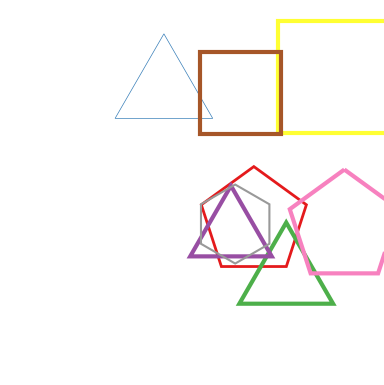[{"shape": "pentagon", "thickness": 2, "radius": 0.72, "center": [0.659, 0.424]}, {"shape": "triangle", "thickness": 0.5, "radius": 0.73, "center": [0.426, 0.766]}, {"shape": "triangle", "thickness": 3, "radius": 0.7, "center": [0.743, 0.281]}, {"shape": "triangle", "thickness": 3, "radius": 0.61, "center": [0.6, 0.395]}, {"shape": "square", "thickness": 3, "radius": 0.72, "center": [0.866, 0.8]}, {"shape": "square", "thickness": 3, "radius": 0.53, "center": [0.625, 0.758]}, {"shape": "pentagon", "thickness": 3, "radius": 0.75, "center": [0.894, 0.411]}, {"shape": "hexagon", "thickness": 1.5, "radius": 0.51, "center": [0.611, 0.418]}]